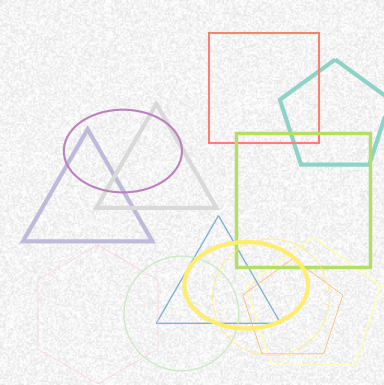[{"shape": "pentagon", "thickness": 3, "radius": 0.75, "center": [0.871, 0.695]}, {"shape": "pentagon", "thickness": 1, "radius": 0.92, "center": [0.814, 0.2]}, {"shape": "triangle", "thickness": 3, "radius": 0.97, "center": [0.228, 0.47]}, {"shape": "square", "thickness": 1.5, "radius": 0.71, "center": [0.686, 0.772]}, {"shape": "triangle", "thickness": 1, "radius": 0.93, "center": [0.567, 0.253]}, {"shape": "pentagon", "thickness": 0.5, "radius": 0.68, "center": [0.76, 0.192]}, {"shape": "square", "thickness": 2.5, "radius": 0.87, "center": [0.787, 0.48]}, {"shape": "hexagon", "thickness": 0.5, "radius": 0.9, "center": [0.254, 0.183]}, {"shape": "triangle", "thickness": 3, "radius": 0.9, "center": [0.406, 0.55]}, {"shape": "oval", "thickness": 1.5, "radius": 0.77, "center": [0.319, 0.608]}, {"shape": "circle", "thickness": 1, "radius": 0.74, "center": [0.471, 0.186]}, {"shape": "circle", "thickness": 0.5, "radius": 0.76, "center": [0.704, 0.228]}, {"shape": "oval", "thickness": 3, "radius": 0.8, "center": [0.639, 0.259]}]